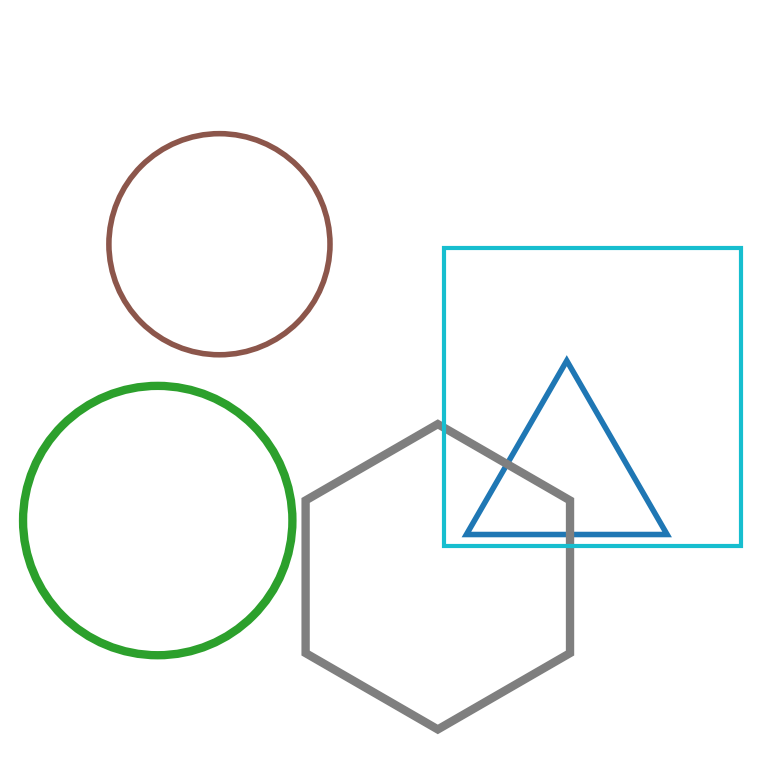[{"shape": "triangle", "thickness": 2, "radius": 0.75, "center": [0.736, 0.381]}, {"shape": "circle", "thickness": 3, "radius": 0.87, "center": [0.205, 0.324]}, {"shape": "circle", "thickness": 2, "radius": 0.72, "center": [0.285, 0.683]}, {"shape": "hexagon", "thickness": 3, "radius": 0.99, "center": [0.569, 0.251]}, {"shape": "square", "thickness": 1.5, "radius": 0.97, "center": [0.769, 0.484]}]